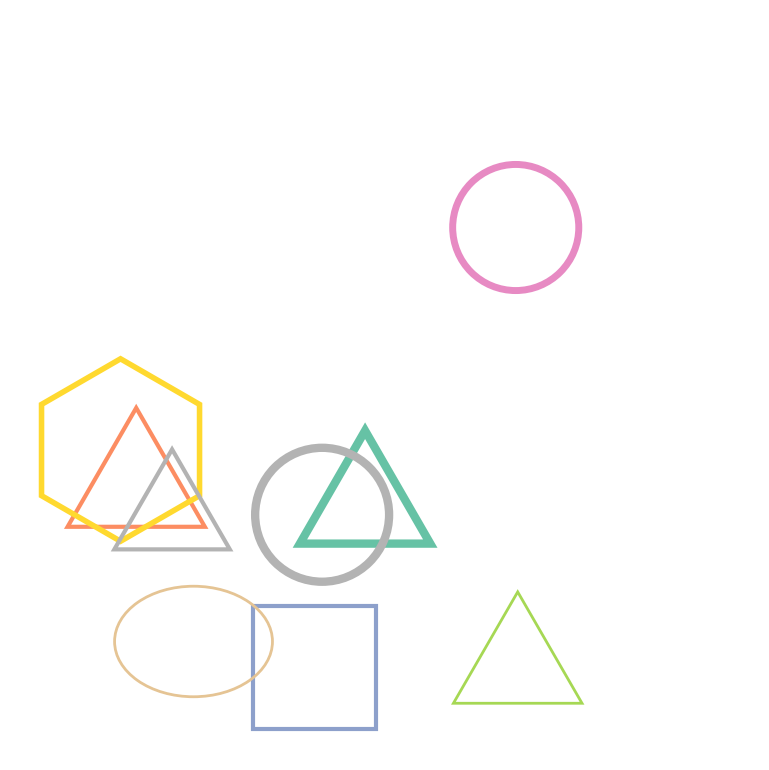[{"shape": "triangle", "thickness": 3, "radius": 0.49, "center": [0.474, 0.343]}, {"shape": "triangle", "thickness": 1.5, "radius": 0.51, "center": [0.177, 0.367]}, {"shape": "square", "thickness": 1.5, "radius": 0.4, "center": [0.408, 0.133]}, {"shape": "circle", "thickness": 2.5, "radius": 0.41, "center": [0.67, 0.705]}, {"shape": "triangle", "thickness": 1, "radius": 0.48, "center": [0.672, 0.135]}, {"shape": "hexagon", "thickness": 2, "radius": 0.59, "center": [0.157, 0.416]}, {"shape": "oval", "thickness": 1, "radius": 0.51, "center": [0.251, 0.167]}, {"shape": "triangle", "thickness": 1.5, "radius": 0.43, "center": [0.223, 0.33]}, {"shape": "circle", "thickness": 3, "radius": 0.43, "center": [0.418, 0.331]}]